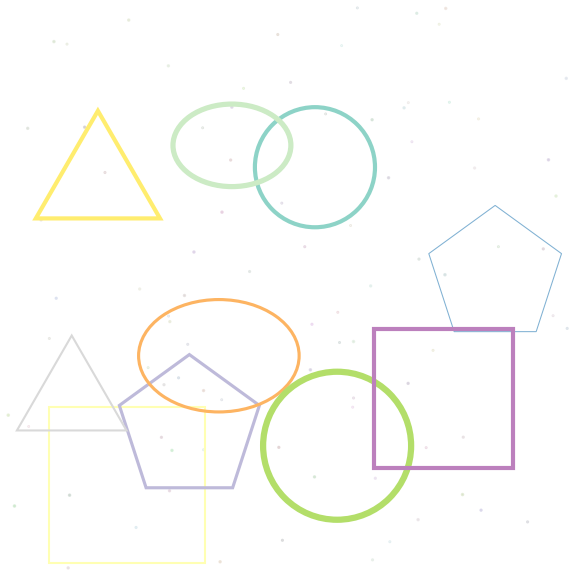[{"shape": "circle", "thickness": 2, "radius": 0.52, "center": [0.545, 0.71]}, {"shape": "square", "thickness": 1, "radius": 0.67, "center": [0.22, 0.159]}, {"shape": "pentagon", "thickness": 1.5, "radius": 0.64, "center": [0.328, 0.258]}, {"shape": "pentagon", "thickness": 0.5, "radius": 0.6, "center": [0.857, 0.523]}, {"shape": "oval", "thickness": 1.5, "radius": 0.7, "center": [0.379, 0.383]}, {"shape": "circle", "thickness": 3, "radius": 0.64, "center": [0.584, 0.227]}, {"shape": "triangle", "thickness": 1, "radius": 0.55, "center": [0.124, 0.309]}, {"shape": "square", "thickness": 2, "radius": 0.6, "center": [0.767, 0.309]}, {"shape": "oval", "thickness": 2.5, "radius": 0.51, "center": [0.402, 0.747]}, {"shape": "triangle", "thickness": 2, "radius": 0.62, "center": [0.17, 0.683]}]